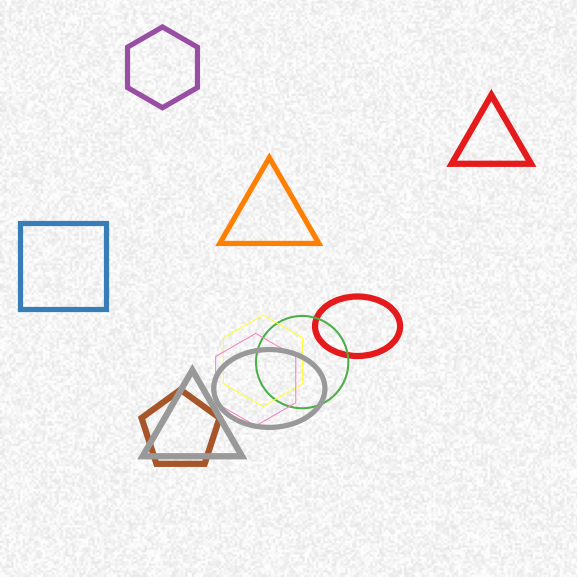[{"shape": "triangle", "thickness": 3, "radius": 0.4, "center": [0.851, 0.755]}, {"shape": "oval", "thickness": 3, "radius": 0.37, "center": [0.619, 0.434]}, {"shape": "square", "thickness": 2.5, "radius": 0.37, "center": [0.11, 0.538]}, {"shape": "circle", "thickness": 1, "radius": 0.4, "center": [0.523, 0.372]}, {"shape": "hexagon", "thickness": 2.5, "radius": 0.35, "center": [0.281, 0.882]}, {"shape": "triangle", "thickness": 2.5, "radius": 0.5, "center": [0.466, 0.627]}, {"shape": "hexagon", "thickness": 0.5, "radius": 0.4, "center": [0.455, 0.374]}, {"shape": "pentagon", "thickness": 3, "radius": 0.35, "center": [0.313, 0.253]}, {"shape": "hexagon", "thickness": 0.5, "radius": 0.4, "center": [0.443, 0.342]}, {"shape": "oval", "thickness": 2.5, "radius": 0.48, "center": [0.466, 0.326]}, {"shape": "triangle", "thickness": 3, "radius": 0.5, "center": [0.333, 0.259]}]